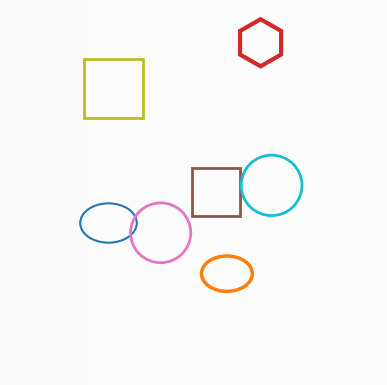[{"shape": "oval", "thickness": 1.5, "radius": 0.36, "center": [0.28, 0.421]}, {"shape": "oval", "thickness": 2.5, "radius": 0.33, "center": [0.586, 0.289]}, {"shape": "hexagon", "thickness": 3, "radius": 0.31, "center": [0.672, 0.889]}, {"shape": "square", "thickness": 2, "radius": 0.31, "center": [0.558, 0.501]}, {"shape": "circle", "thickness": 2, "radius": 0.39, "center": [0.415, 0.395]}, {"shape": "square", "thickness": 2, "radius": 0.38, "center": [0.293, 0.77]}, {"shape": "circle", "thickness": 2, "radius": 0.39, "center": [0.701, 0.519]}]